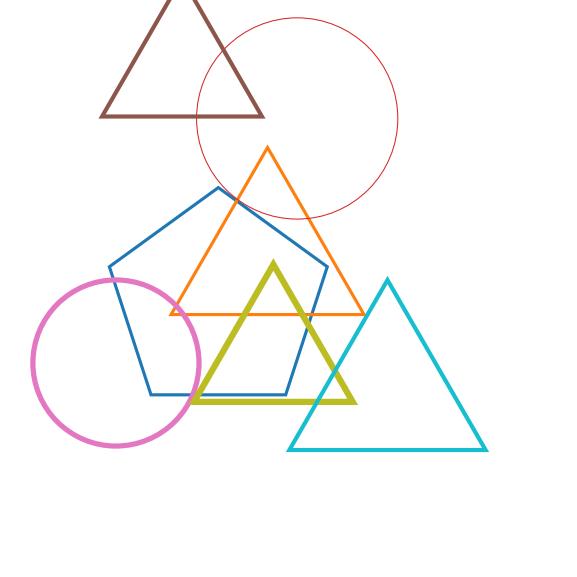[{"shape": "pentagon", "thickness": 1.5, "radius": 0.99, "center": [0.378, 0.476]}, {"shape": "triangle", "thickness": 1.5, "radius": 0.96, "center": [0.463, 0.551]}, {"shape": "circle", "thickness": 0.5, "radius": 0.87, "center": [0.515, 0.794]}, {"shape": "triangle", "thickness": 2, "radius": 0.8, "center": [0.315, 0.877]}, {"shape": "circle", "thickness": 2.5, "radius": 0.72, "center": [0.201, 0.371]}, {"shape": "triangle", "thickness": 3, "radius": 0.79, "center": [0.473, 0.383]}, {"shape": "triangle", "thickness": 2, "radius": 0.98, "center": [0.671, 0.318]}]